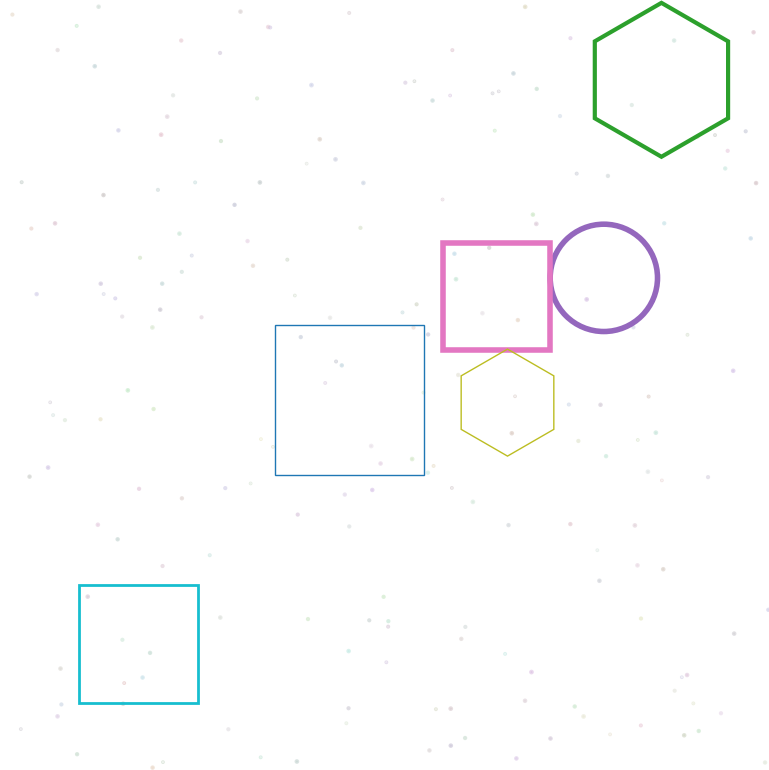[{"shape": "square", "thickness": 0.5, "radius": 0.49, "center": [0.454, 0.48]}, {"shape": "hexagon", "thickness": 1.5, "radius": 0.5, "center": [0.859, 0.896]}, {"shape": "circle", "thickness": 2, "radius": 0.35, "center": [0.784, 0.639]}, {"shape": "square", "thickness": 2, "radius": 0.35, "center": [0.645, 0.615]}, {"shape": "hexagon", "thickness": 0.5, "radius": 0.35, "center": [0.659, 0.477]}, {"shape": "square", "thickness": 1, "radius": 0.38, "center": [0.18, 0.163]}]